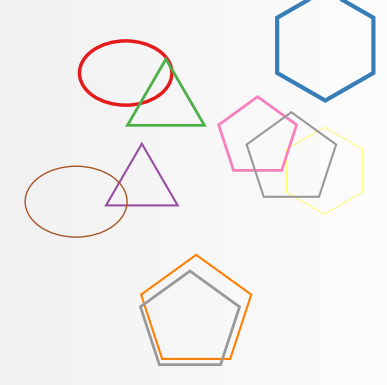[{"shape": "oval", "thickness": 2.5, "radius": 0.6, "center": [0.324, 0.81]}, {"shape": "hexagon", "thickness": 3, "radius": 0.72, "center": [0.839, 0.882]}, {"shape": "triangle", "thickness": 2, "radius": 0.57, "center": [0.428, 0.732]}, {"shape": "triangle", "thickness": 1.5, "radius": 0.53, "center": [0.366, 0.52]}, {"shape": "pentagon", "thickness": 1.5, "radius": 0.75, "center": [0.506, 0.189]}, {"shape": "hexagon", "thickness": 0.5, "radius": 0.56, "center": [0.837, 0.557]}, {"shape": "oval", "thickness": 1, "radius": 0.66, "center": [0.196, 0.476]}, {"shape": "pentagon", "thickness": 2, "radius": 0.53, "center": [0.665, 0.643]}, {"shape": "pentagon", "thickness": 1.5, "radius": 0.61, "center": [0.752, 0.587]}, {"shape": "pentagon", "thickness": 2, "radius": 0.67, "center": [0.49, 0.162]}]